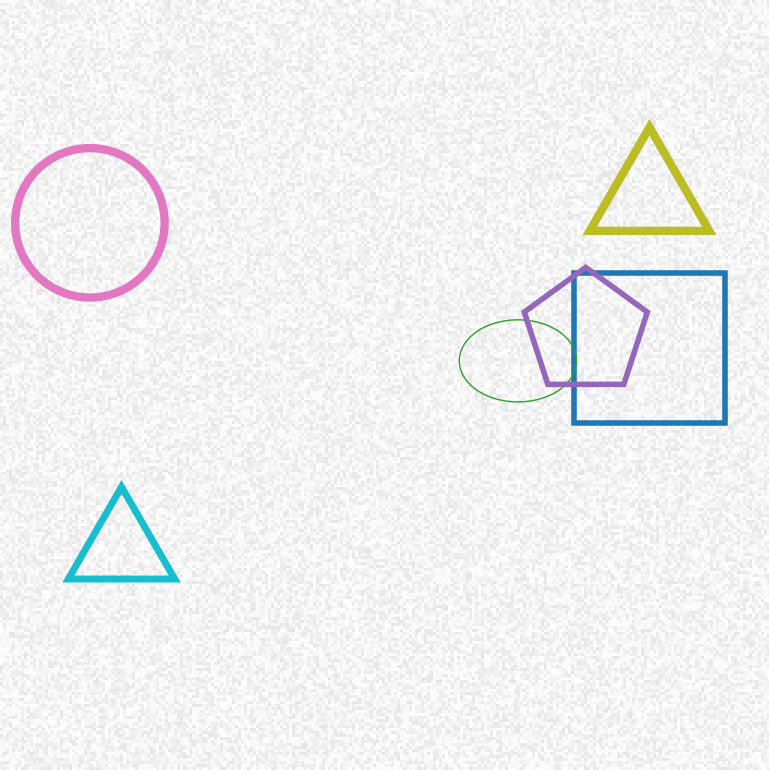[{"shape": "square", "thickness": 2, "radius": 0.49, "center": [0.844, 0.548]}, {"shape": "oval", "thickness": 0.5, "radius": 0.38, "center": [0.673, 0.531]}, {"shape": "pentagon", "thickness": 2, "radius": 0.42, "center": [0.761, 0.569]}, {"shape": "circle", "thickness": 3, "radius": 0.49, "center": [0.117, 0.711]}, {"shape": "triangle", "thickness": 3, "radius": 0.45, "center": [0.844, 0.745]}, {"shape": "triangle", "thickness": 2.5, "radius": 0.4, "center": [0.158, 0.288]}]